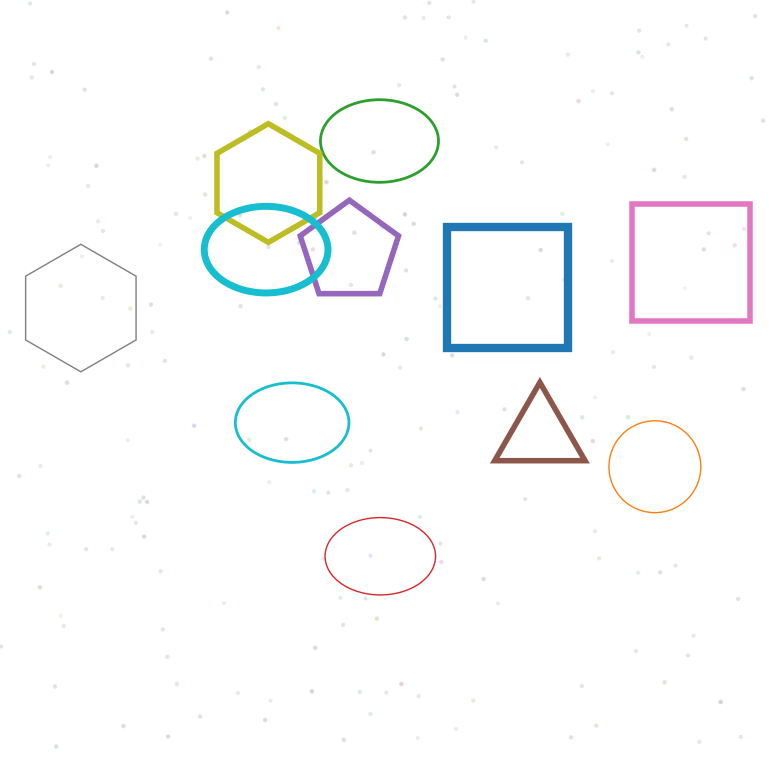[{"shape": "square", "thickness": 3, "radius": 0.39, "center": [0.659, 0.626]}, {"shape": "circle", "thickness": 0.5, "radius": 0.3, "center": [0.85, 0.394]}, {"shape": "oval", "thickness": 1, "radius": 0.38, "center": [0.493, 0.817]}, {"shape": "oval", "thickness": 0.5, "radius": 0.36, "center": [0.494, 0.278]}, {"shape": "pentagon", "thickness": 2, "radius": 0.34, "center": [0.454, 0.673]}, {"shape": "triangle", "thickness": 2, "radius": 0.34, "center": [0.701, 0.436]}, {"shape": "square", "thickness": 2, "radius": 0.38, "center": [0.897, 0.659]}, {"shape": "hexagon", "thickness": 0.5, "radius": 0.41, "center": [0.105, 0.6]}, {"shape": "hexagon", "thickness": 2, "radius": 0.39, "center": [0.349, 0.762]}, {"shape": "oval", "thickness": 1, "radius": 0.37, "center": [0.379, 0.451]}, {"shape": "oval", "thickness": 2.5, "radius": 0.4, "center": [0.346, 0.676]}]